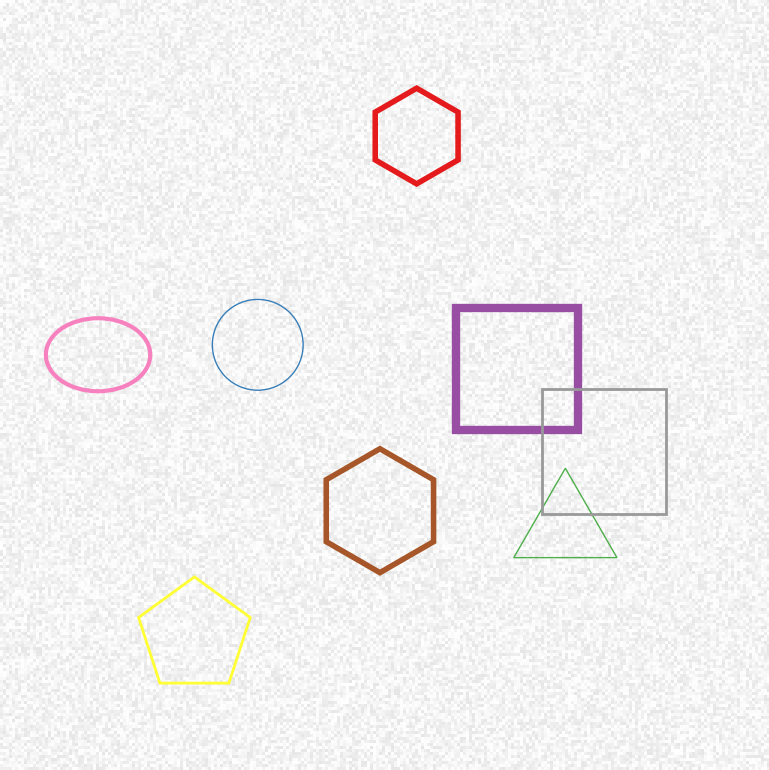[{"shape": "hexagon", "thickness": 2, "radius": 0.31, "center": [0.541, 0.823]}, {"shape": "circle", "thickness": 0.5, "radius": 0.29, "center": [0.335, 0.552]}, {"shape": "triangle", "thickness": 0.5, "radius": 0.39, "center": [0.734, 0.315]}, {"shape": "square", "thickness": 3, "radius": 0.4, "center": [0.672, 0.521]}, {"shape": "pentagon", "thickness": 1, "radius": 0.38, "center": [0.252, 0.175]}, {"shape": "hexagon", "thickness": 2, "radius": 0.4, "center": [0.493, 0.337]}, {"shape": "oval", "thickness": 1.5, "radius": 0.34, "center": [0.127, 0.539]}, {"shape": "square", "thickness": 1, "radius": 0.4, "center": [0.785, 0.413]}]